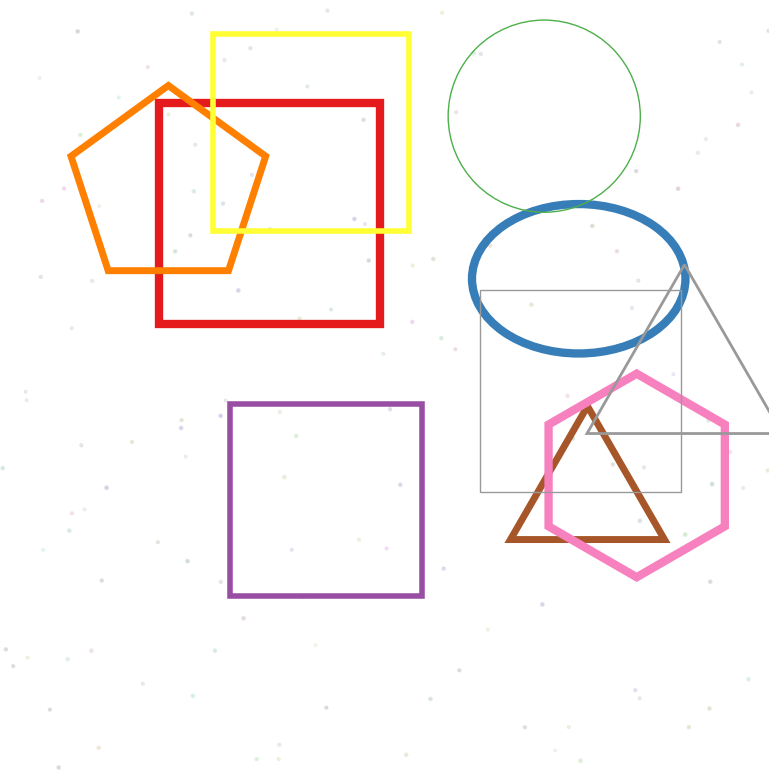[{"shape": "square", "thickness": 3, "radius": 0.71, "center": [0.35, 0.723]}, {"shape": "oval", "thickness": 3, "radius": 0.69, "center": [0.752, 0.638]}, {"shape": "circle", "thickness": 0.5, "radius": 0.62, "center": [0.707, 0.849]}, {"shape": "square", "thickness": 2, "radius": 0.62, "center": [0.424, 0.35]}, {"shape": "pentagon", "thickness": 2.5, "radius": 0.66, "center": [0.219, 0.756]}, {"shape": "square", "thickness": 2, "radius": 0.64, "center": [0.404, 0.828]}, {"shape": "triangle", "thickness": 2.5, "radius": 0.58, "center": [0.763, 0.357]}, {"shape": "hexagon", "thickness": 3, "radius": 0.66, "center": [0.827, 0.383]}, {"shape": "triangle", "thickness": 1, "radius": 0.73, "center": [0.889, 0.51]}, {"shape": "square", "thickness": 0.5, "radius": 0.65, "center": [0.754, 0.492]}]